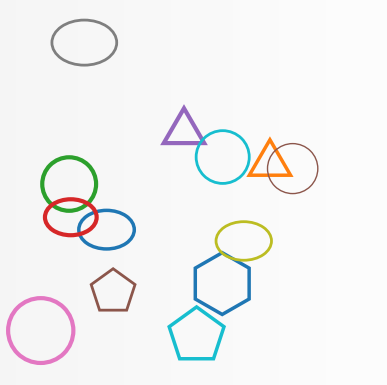[{"shape": "hexagon", "thickness": 2.5, "radius": 0.4, "center": [0.573, 0.263]}, {"shape": "oval", "thickness": 2.5, "radius": 0.36, "center": [0.275, 0.403]}, {"shape": "triangle", "thickness": 2.5, "radius": 0.31, "center": [0.697, 0.576]}, {"shape": "circle", "thickness": 3, "radius": 0.35, "center": [0.179, 0.522]}, {"shape": "oval", "thickness": 3, "radius": 0.33, "center": [0.183, 0.436]}, {"shape": "triangle", "thickness": 3, "radius": 0.3, "center": [0.475, 0.658]}, {"shape": "pentagon", "thickness": 2, "radius": 0.3, "center": [0.292, 0.243]}, {"shape": "circle", "thickness": 1, "radius": 0.32, "center": [0.755, 0.562]}, {"shape": "circle", "thickness": 3, "radius": 0.42, "center": [0.105, 0.141]}, {"shape": "oval", "thickness": 2, "radius": 0.42, "center": [0.218, 0.889]}, {"shape": "oval", "thickness": 2, "radius": 0.36, "center": [0.629, 0.374]}, {"shape": "pentagon", "thickness": 2.5, "radius": 0.37, "center": [0.507, 0.128]}, {"shape": "circle", "thickness": 2, "radius": 0.34, "center": [0.575, 0.592]}]